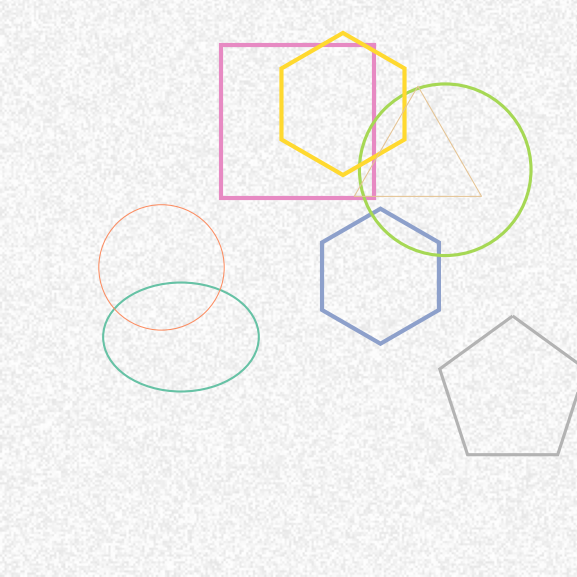[{"shape": "oval", "thickness": 1, "radius": 0.67, "center": [0.313, 0.416]}, {"shape": "circle", "thickness": 0.5, "radius": 0.54, "center": [0.28, 0.536]}, {"shape": "hexagon", "thickness": 2, "radius": 0.58, "center": [0.659, 0.521]}, {"shape": "square", "thickness": 2, "radius": 0.66, "center": [0.515, 0.789]}, {"shape": "circle", "thickness": 1.5, "radius": 0.74, "center": [0.771, 0.705]}, {"shape": "hexagon", "thickness": 2, "radius": 0.62, "center": [0.594, 0.819]}, {"shape": "triangle", "thickness": 0.5, "radius": 0.64, "center": [0.724, 0.723]}, {"shape": "pentagon", "thickness": 1.5, "radius": 0.66, "center": [0.888, 0.319]}]